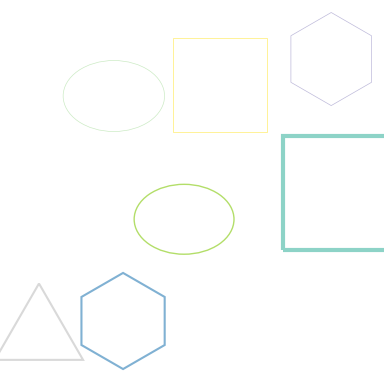[{"shape": "square", "thickness": 3, "radius": 0.74, "center": [0.883, 0.498]}, {"shape": "hexagon", "thickness": 0.5, "radius": 0.6, "center": [0.86, 0.847]}, {"shape": "hexagon", "thickness": 1.5, "radius": 0.62, "center": [0.32, 0.166]}, {"shape": "oval", "thickness": 1, "radius": 0.65, "center": [0.478, 0.43]}, {"shape": "triangle", "thickness": 1.5, "radius": 0.66, "center": [0.101, 0.131]}, {"shape": "oval", "thickness": 0.5, "radius": 0.66, "center": [0.296, 0.751]}, {"shape": "square", "thickness": 0.5, "radius": 0.61, "center": [0.572, 0.779]}]